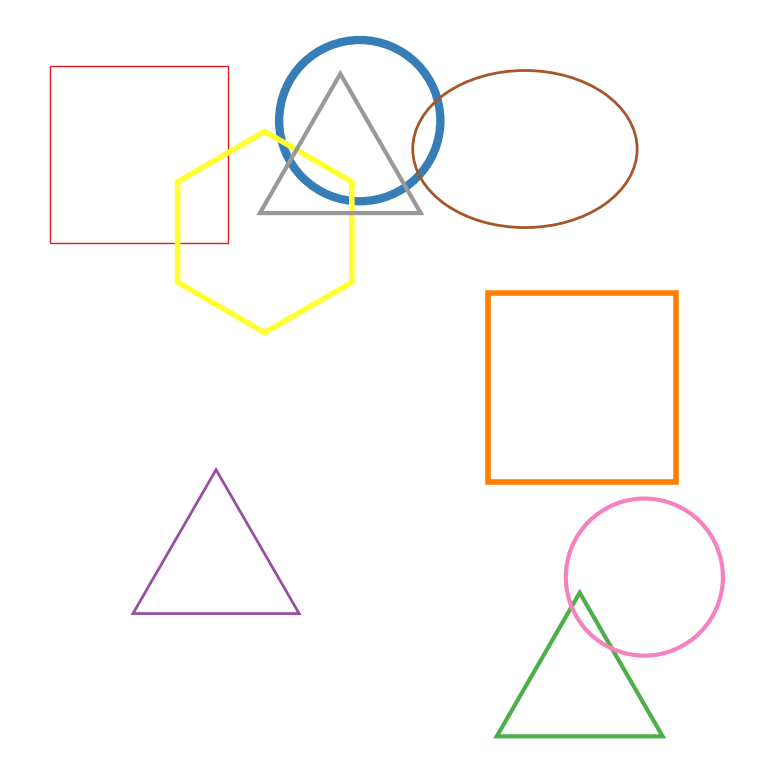[{"shape": "square", "thickness": 0.5, "radius": 0.58, "center": [0.18, 0.799]}, {"shape": "circle", "thickness": 3, "radius": 0.52, "center": [0.467, 0.843]}, {"shape": "triangle", "thickness": 1.5, "radius": 0.62, "center": [0.753, 0.106]}, {"shape": "triangle", "thickness": 1, "radius": 0.62, "center": [0.281, 0.265]}, {"shape": "square", "thickness": 2, "radius": 0.61, "center": [0.756, 0.497]}, {"shape": "hexagon", "thickness": 2, "radius": 0.65, "center": [0.344, 0.699]}, {"shape": "oval", "thickness": 1, "radius": 0.73, "center": [0.682, 0.806]}, {"shape": "circle", "thickness": 1.5, "radius": 0.51, "center": [0.837, 0.251]}, {"shape": "triangle", "thickness": 1.5, "radius": 0.6, "center": [0.442, 0.784]}]